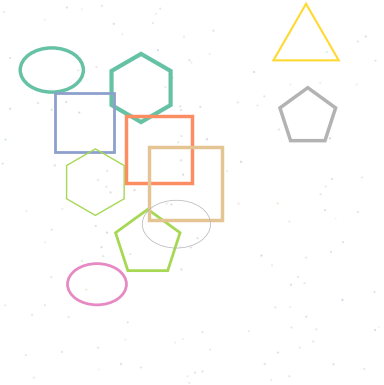[{"shape": "oval", "thickness": 2.5, "radius": 0.41, "center": [0.135, 0.818]}, {"shape": "hexagon", "thickness": 3, "radius": 0.44, "center": [0.366, 0.771]}, {"shape": "square", "thickness": 2.5, "radius": 0.43, "center": [0.413, 0.612]}, {"shape": "square", "thickness": 2, "radius": 0.39, "center": [0.22, 0.681]}, {"shape": "oval", "thickness": 2, "radius": 0.38, "center": [0.252, 0.262]}, {"shape": "hexagon", "thickness": 1, "radius": 0.43, "center": [0.248, 0.527]}, {"shape": "pentagon", "thickness": 2, "radius": 0.44, "center": [0.384, 0.368]}, {"shape": "triangle", "thickness": 1.5, "radius": 0.49, "center": [0.795, 0.892]}, {"shape": "square", "thickness": 2.5, "radius": 0.47, "center": [0.482, 0.522]}, {"shape": "oval", "thickness": 0.5, "radius": 0.44, "center": [0.458, 0.418]}, {"shape": "pentagon", "thickness": 2.5, "radius": 0.38, "center": [0.799, 0.696]}]